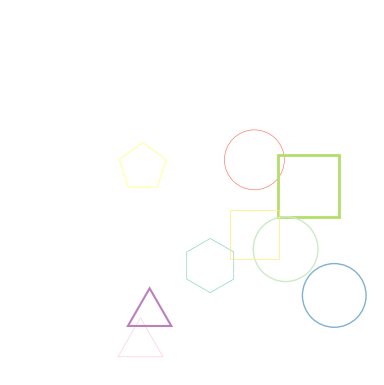[{"shape": "hexagon", "thickness": 0.5, "radius": 0.35, "center": [0.546, 0.31]}, {"shape": "pentagon", "thickness": 1, "radius": 0.32, "center": [0.371, 0.566]}, {"shape": "circle", "thickness": 0.5, "radius": 0.39, "center": [0.661, 0.585]}, {"shape": "circle", "thickness": 1, "radius": 0.41, "center": [0.868, 0.233]}, {"shape": "square", "thickness": 2, "radius": 0.4, "center": [0.802, 0.516]}, {"shape": "triangle", "thickness": 0.5, "radius": 0.34, "center": [0.365, 0.107]}, {"shape": "triangle", "thickness": 1.5, "radius": 0.33, "center": [0.389, 0.186]}, {"shape": "circle", "thickness": 1, "radius": 0.42, "center": [0.742, 0.353]}, {"shape": "square", "thickness": 0.5, "radius": 0.32, "center": [0.661, 0.39]}]